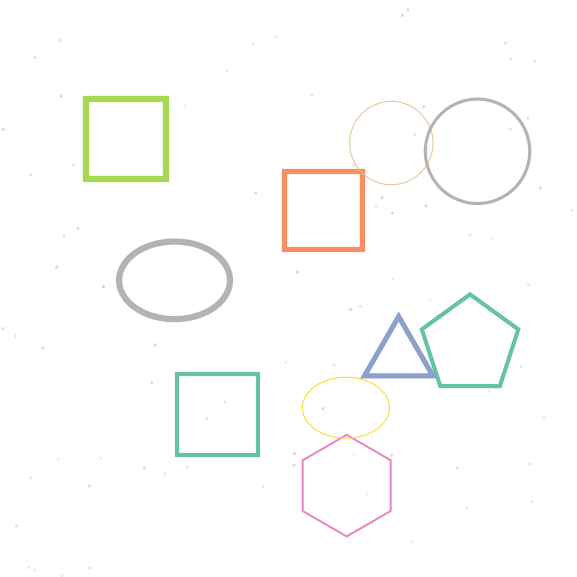[{"shape": "pentagon", "thickness": 2, "radius": 0.44, "center": [0.814, 0.402]}, {"shape": "square", "thickness": 2, "radius": 0.35, "center": [0.377, 0.281]}, {"shape": "square", "thickness": 2.5, "radius": 0.34, "center": [0.559, 0.636]}, {"shape": "triangle", "thickness": 2.5, "radius": 0.34, "center": [0.69, 0.383]}, {"shape": "hexagon", "thickness": 1, "radius": 0.44, "center": [0.6, 0.158]}, {"shape": "square", "thickness": 3, "radius": 0.35, "center": [0.219, 0.759]}, {"shape": "oval", "thickness": 0.5, "radius": 0.38, "center": [0.599, 0.293]}, {"shape": "circle", "thickness": 0.5, "radius": 0.36, "center": [0.678, 0.751]}, {"shape": "oval", "thickness": 3, "radius": 0.48, "center": [0.302, 0.514]}, {"shape": "circle", "thickness": 1.5, "radius": 0.45, "center": [0.827, 0.737]}]